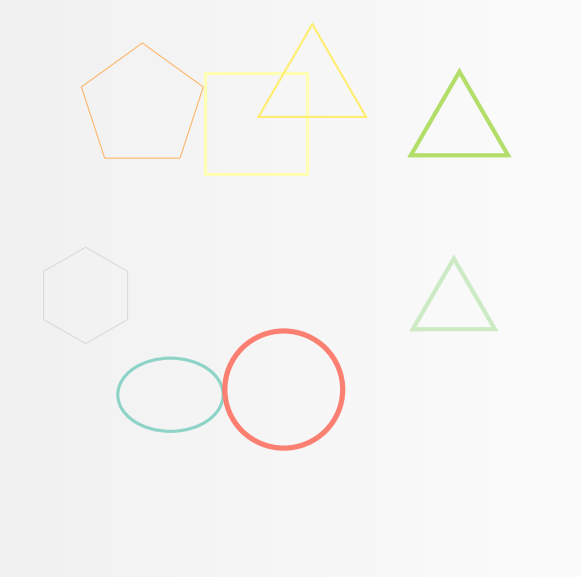[{"shape": "oval", "thickness": 1.5, "radius": 0.45, "center": [0.293, 0.316]}, {"shape": "square", "thickness": 1.5, "radius": 0.44, "center": [0.44, 0.785]}, {"shape": "circle", "thickness": 2.5, "radius": 0.51, "center": [0.488, 0.325]}, {"shape": "pentagon", "thickness": 0.5, "radius": 0.55, "center": [0.245, 0.814]}, {"shape": "triangle", "thickness": 2, "radius": 0.48, "center": [0.79, 0.778]}, {"shape": "hexagon", "thickness": 0.5, "radius": 0.42, "center": [0.147, 0.488]}, {"shape": "triangle", "thickness": 2, "radius": 0.41, "center": [0.781, 0.47]}, {"shape": "triangle", "thickness": 1, "radius": 0.54, "center": [0.537, 0.85]}]